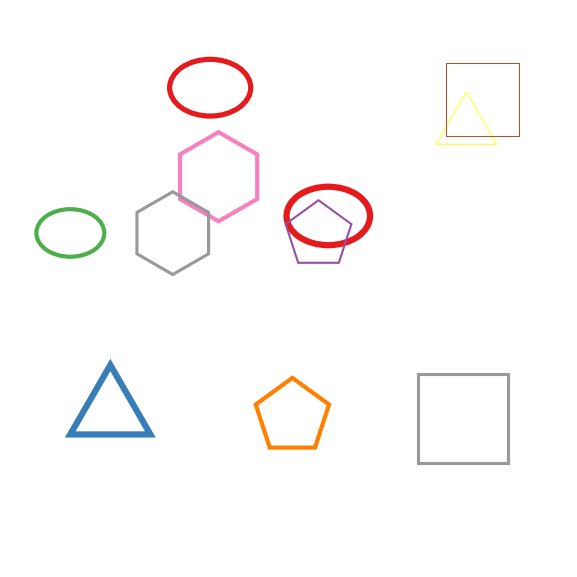[{"shape": "oval", "thickness": 3, "radius": 0.36, "center": [0.568, 0.625]}, {"shape": "oval", "thickness": 2.5, "radius": 0.35, "center": [0.364, 0.847]}, {"shape": "triangle", "thickness": 3, "radius": 0.4, "center": [0.191, 0.287]}, {"shape": "oval", "thickness": 2, "radius": 0.29, "center": [0.122, 0.596]}, {"shape": "pentagon", "thickness": 1, "radius": 0.3, "center": [0.552, 0.593]}, {"shape": "pentagon", "thickness": 2, "radius": 0.33, "center": [0.506, 0.278]}, {"shape": "triangle", "thickness": 0.5, "radius": 0.3, "center": [0.808, 0.78]}, {"shape": "square", "thickness": 0.5, "radius": 0.31, "center": [0.836, 0.826]}, {"shape": "hexagon", "thickness": 2, "radius": 0.39, "center": [0.379, 0.693]}, {"shape": "hexagon", "thickness": 1.5, "radius": 0.36, "center": [0.299, 0.595]}, {"shape": "square", "thickness": 1.5, "radius": 0.39, "center": [0.801, 0.274]}]